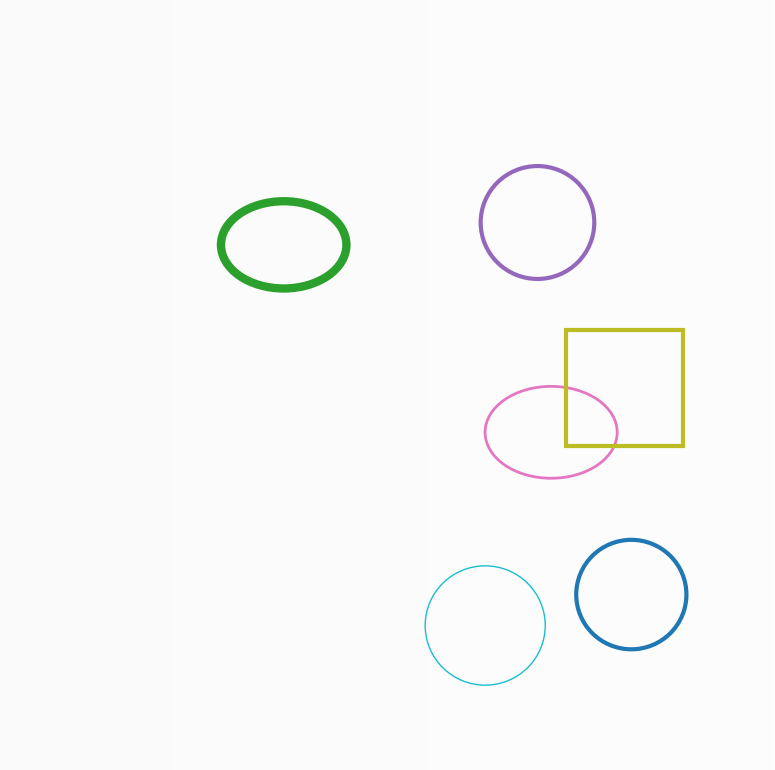[{"shape": "circle", "thickness": 1.5, "radius": 0.36, "center": [0.815, 0.228]}, {"shape": "oval", "thickness": 3, "radius": 0.4, "center": [0.366, 0.682]}, {"shape": "circle", "thickness": 1.5, "radius": 0.37, "center": [0.694, 0.711]}, {"shape": "oval", "thickness": 1, "radius": 0.43, "center": [0.711, 0.439]}, {"shape": "square", "thickness": 1.5, "radius": 0.38, "center": [0.806, 0.496]}, {"shape": "circle", "thickness": 0.5, "radius": 0.39, "center": [0.626, 0.188]}]